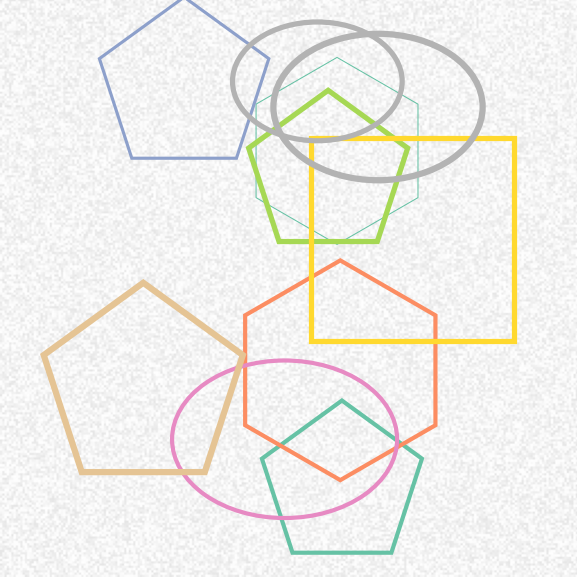[{"shape": "hexagon", "thickness": 0.5, "radius": 0.81, "center": [0.584, 0.738]}, {"shape": "pentagon", "thickness": 2, "radius": 0.73, "center": [0.592, 0.16]}, {"shape": "hexagon", "thickness": 2, "radius": 0.95, "center": [0.589, 0.358]}, {"shape": "pentagon", "thickness": 1.5, "radius": 0.77, "center": [0.319, 0.85]}, {"shape": "oval", "thickness": 2, "radius": 0.97, "center": [0.493, 0.239]}, {"shape": "pentagon", "thickness": 2.5, "radius": 0.72, "center": [0.568, 0.698]}, {"shape": "square", "thickness": 2.5, "radius": 0.88, "center": [0.714, 0.584]}, {"shape": "pentagon", "thickness": 3, "radius": 0.91, "center": [0.248, 0.328]}, {"shape": "oval", "thickness": 2.5, "radius": 0.73, "center": [0.55, 0.858]}, {"shape": "oval", "thickness": 3, "radius": 0.91, "center": [0.655, 0.814]}]